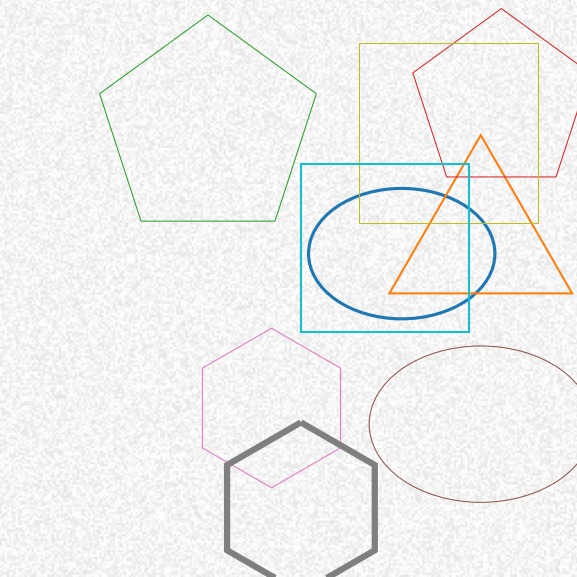[{"shape": "oval", "thickness": 1.5, "radius": 0.81, "center": [0.696, 0.56]}, {"shape": "triangle", "thickness": 1, "radius": 0.91, "center": [0.833, 0.582]}, {"shape": "pentagon", "thickness": 0.5, "radius": 0.99, "center": [0.36, 0.776]}, {"shape": "pentagon", "thickness": 0.5, "radius": 0.81, "center": [0.868, 0.823]}, {"shape": "oval", "thickness": 0.5, "radius": 0.97, "center": [0.833, 0.265]}, {"shape": "hexagon", "thickness": 0.5, "radius": 0.69, "center": [0.47, 0.293]}, {"shape": "hexagon", "thickness": 3, "radius": 0.74, "center": [0.521, 0.12]}, {"shape": "square", "thickness": 0.5, "radius": 0.78, "center": [0.776, 0.769]}, {"shape": "square", "thickness": 1, "radius": 0.73, "center": [0.666, 0.57]}]